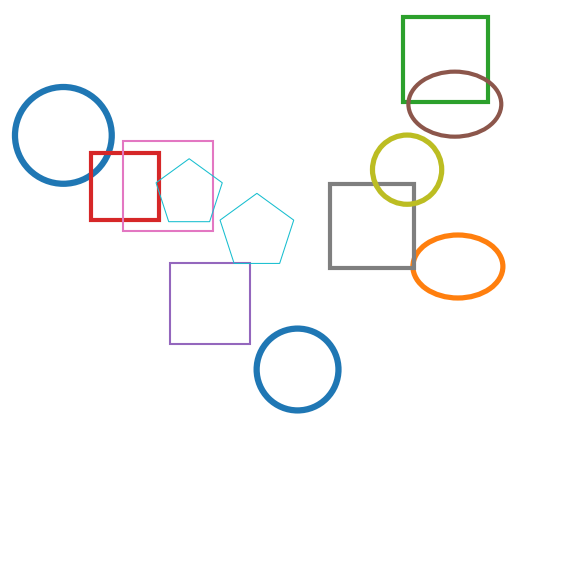[{"shape": "circle", "thickness": 3, "radius": 0.42, "center": [0.11, 0.765]}, {"shape": "circle", "thickness": 3, "radius": 0.35, "center": [0.515, 0.359]}, {"shape": "oval", "thickness": 2.5, "radius": 0.39, "center": [0.793, 0.538]}, {"shape": "square", "thickness": 2, "radius": 0.37, "center": [0.772, 0.896]}, {"shape": "square", "thickness": 2, "radius": 0.29, "center": [0.216, 0.676]}, {"shape": "square", "thickness": 1, "radius": 0.35, "center": [0.363, 0.474]}, {"shape": "oval", "thickness": 2, "radius": 0.4, "center": [0.788, 0.819]}, {"shape": "square", "thickness": 1, "radius": 0.39, "center": [0.29, 0.677]}, {"shape": "square", "thickness": 2, "radius": 0.36, "center": [0.644, 0.607]}, {"shape": "circle", "thickness": 2.5, "radius": 0.3, "center": [0.705, 0.705]}, {"shape": "pentagon", "thickness": 0.5, "radius": 0.3, "center": [0.328, 0.664]}, {"shape": "pentagon", "thickness": 0.5, "radius": 0.34, "center": [0.445, 0.597]}]